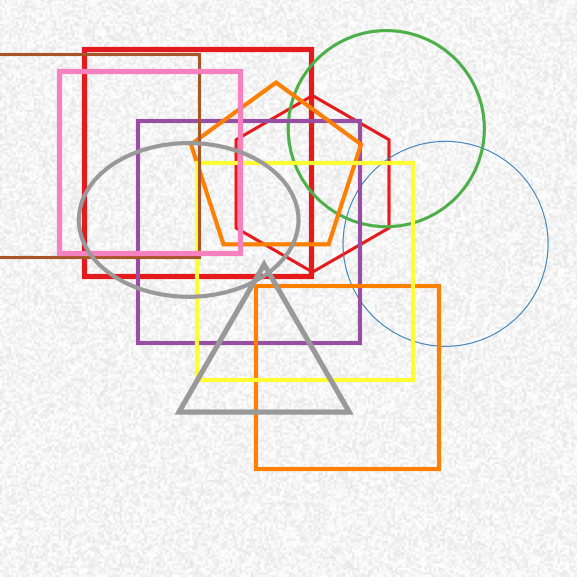[{"shape": "square", "thickness": 2.5, "radius": 0.98, "center": [0.341, 0.718]}, {"shape": "hexagon", "thickness": 1.5, "radius": 0.76, "center": [0.541, 0.681]}, {"shape": "circle", "thickness": 0.5, "radius": 0.89, "center": [0.772, 0.577]}, {"shape": "circle", "thickness": 1.5, "radius": 0.85, "center": [0.669, 0.776]}, {"shape": "square", "thickness": 2, "radius": 0.96, "center": [0.431, 0.597]}, {"shape": "pentagon", "thickness": 2, "radius": 0.77, "center": [0.478, 0.701]}, {"shape": "square", "thickness": 2, "radius": 0.79, "center": [0.602, 0.345]}, {"shape": "square", "thickness": 2, "radius": 0.94, "center": [0.528, 0.529]}, {"shape": "square", "thickness": 1.5, "radius": 0.88, "center": [0.168, 0.73]}, {"shape": "square", "thickness": 2.5, "radius": 0.79, "center": [0.259, 0.719]}, {"shape": "triangle", "thickness": 2.5, "radius": 0.85, "center": [0.457, 0.371]}, {"shape": "oval", "thickness": 2, "radius": 0.95, "center": [0.327, 0.618]}]